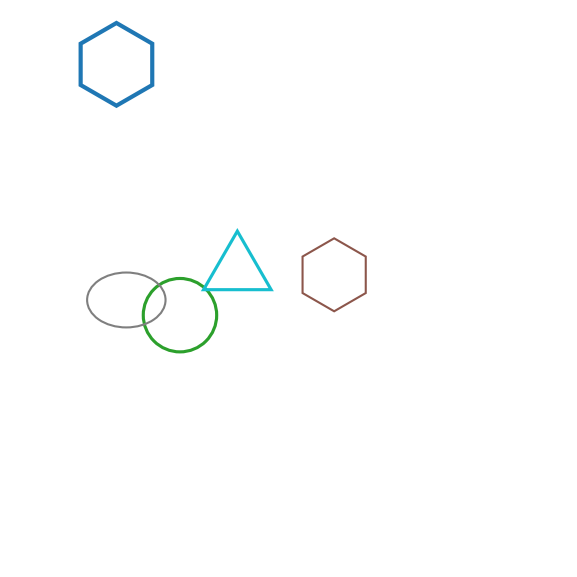[{"shape": "hexagon", "thickness": 2, "radius": 0.36, "center": [0.202, 0.888]}, {"shape": "circle", "thickness": 1.5, "radius": 0.32, "center": [0.312, 0.453]}, {"shape": "hexagon", "thickness": 1, "radius": 0.32, "center": [0.579, 0.523]}, {"shape": "oval", "thickness": 1, "radius": 0.34, "center": [0.219, 0.48]}, {"shape": "triangle", "thickness": 1.5, "radius": 0.34, "center": [0.411, 0.531]}]